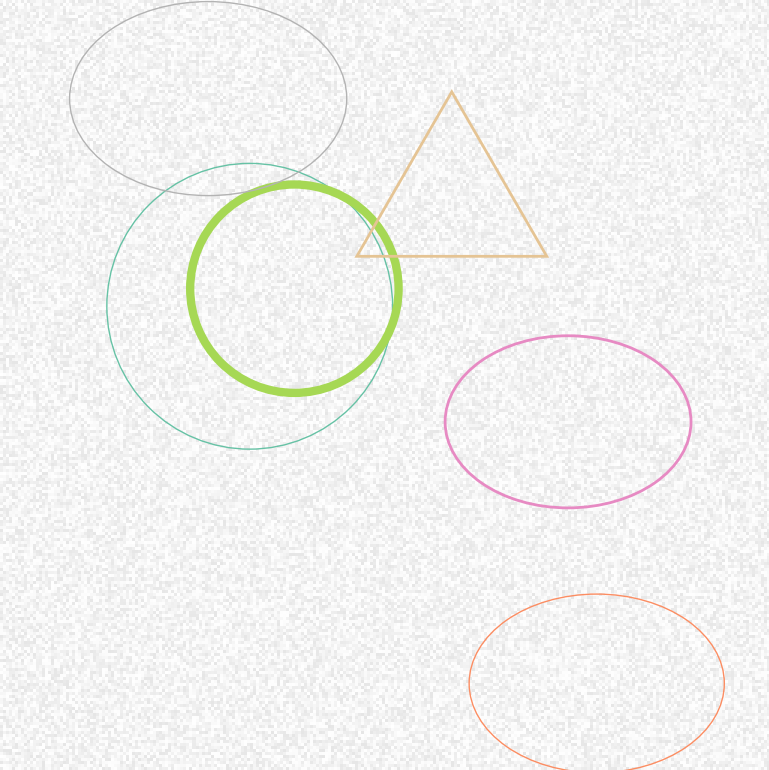[{"shape": "circle", "thickness": 0.5, "radius": 0.93, "center": [0.324, 0.602]}, {"shape": "oval", "thickness": 0.5, "radius": 0.83, "center": [0.775, 0.112]}, {"shape": "oval", "thickness": 1, "radius": 0.8, "center": [0.738, 0.452]}, {"shape": "circle", "thickness": 3, "radius": 0.68, "center": [0.382, 0.625]}, {"shape": "triangle", "thickness": 1, "radius": 0.71, "center": [0.587, 0.738]}, {"shape": "oval", "thickness": 0.5, "radius": 0.9, "center": [0.27, 0.872]}]